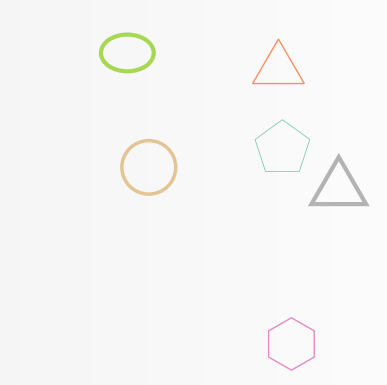[{"shape": "pentagon", "thickness": 0.5, "radius": 0.37, "center": [0.729, 0.615]}, {"shape": "triangle", "thickness": 1, "radius": 0.38, "center": [0.719, 0.821]}, {"shape": "hexagon", "thickness": 1, "radius": 0.34, "center": [0.752, 0.107]}, {"shape": "oval", "thickness": 3, "radius": 0.34, "center": [0.329, 0.862]}, {"shape": "circle", "thickness": 2.5, "radius": 0.35, "center": [0.384, 0.565]}, {"shape": "triangle", "thickness": 3, "radius": 0.41, "center": [0.874, 0.511]}]